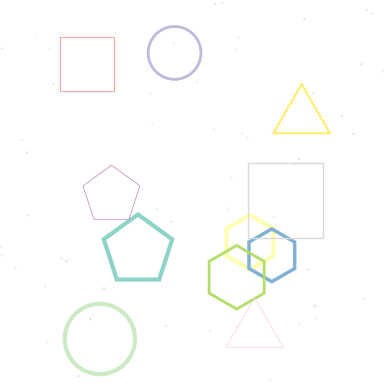[{"shape": "pentagon", "thickness": 3, "radius": 0.47, "center": [0.358, 0.35]}, {"shape": "hexagon", "thickness": 3, "radius": 0.35, "center": [0.649, 0.371]}, {"shape": "circle", "thickness": 2, "radius": 0.34, "center": [0.453, 0.863]}, {"shape": "square", "thickness": 0.5, "radius": 0.35, "center": [0.226, 0.834]}, {"shape": "hexagon", "thickness": 2.5, "radius": 0.34, "center": [0.706, 0.337]}, {"shape": "hexagon", "thickness": 2, "radius": 0.41, "center": [0.615, 0.28]}, {"shape": "triangle", "thickness": 0.5, "radius": 0.43, "center": [0.661, 0.141]}, {"shape": "square", "thickness": 1, "radius": 0.49, "center": [0.743, 0.479]}, {"shape": "pentagon", "thickness": 0.5, "radius": 0.39, "center": [0.289, 0.493]}, {"shape": "circle", "thickness": 3, "radius": 0.46, "center": [0.259, 0.12]}, {"shape": "triangle", "thickness": 1.5, "radius": 0.42, "center": [0.783, 0.696]}]